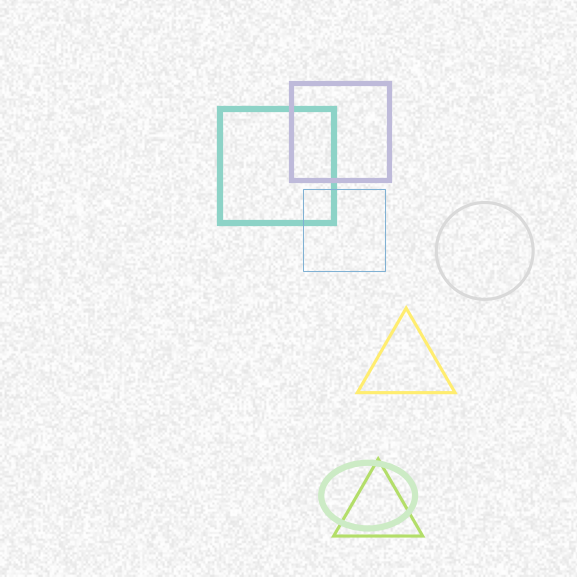[{"shape": "square", "thickness": 3, "radius": 0.49, "center": [0.479, 0.711]}, {"shape": "square", "thickness": 2.5, "radius": 0.42, "center": [0.589, 0.771]}, {"shape": "square", "thickness": 0.5, "radius": 0.36, "center": [0.596, 0.6]}, {"shape": "triangle", "thickness": 1.5, "radius": 0.44, "center": [0.655, 0.115]}, {"shape": "circle", "thickness": 1.5, "radius": 0.42, "center": [0.839, 0.565]}, {"shape": "oval", "thickness": 3, "radius": 0.41, "center": [0.637, 0.141]}, {"shape": "triangle", "thickness": 1.5, "radius": 0.49, "center": [0.703, 0.368]}]